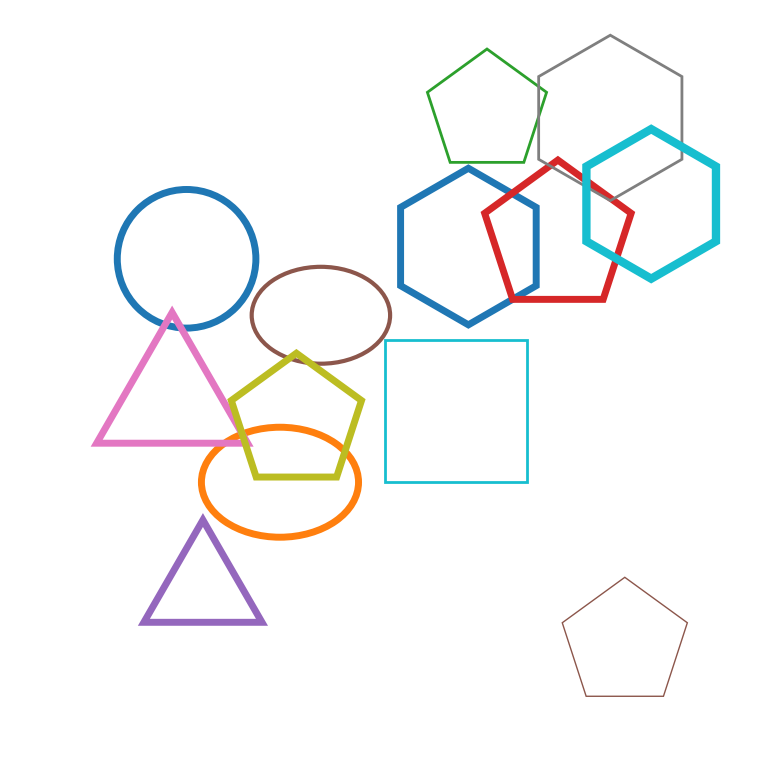[{"shape": "hexagon", "thickness": 2.5, "radius": 0.51, "center": [0.608, 0.68]}, {"shape": "circle", "thickness": 2.5, "radius": 0.45, "center": [0.242, 0.664]}, {"shape": "oval", "thickness": 2.5, "radius": 0.51, "center": [0.364, 0.374]}, {"shape": "pentagon", "thickness": 1, "radius": 0.41, "center": [0.632, 0.855]}, {"shape": "pentagon", "thickness": 2.5, "radius": 0.5, "center": [0.725, 0.692]}, {"shape": "triangle", "thickness": 2.5, "radius": 0.44, "center": [0.264, 0.236]}, {"shape": "pentagon", "thickness": 0.5, "radius": 0.43, "center": [0.811, 0.165]}, {"shape": "oval", "thickness": 1.5, "radius": 0.45, "center": [0.417, 0.591]}, {"shape": "triangle", "thickness": 2.5, "radius": 0.57, "center": [0.224, 0.481]}, {"shape": "hexagon", "thickness": 1, "radius": 0.54, "center": [0.793, 0.847]}, {"shape": "pentagon", "thickness": 2.5, "radius": 0.44, "center": [0.385, 0.452]}, {"shape": "hexagon", "thickness": 3, "radius": 0.49, "center": [0.846, 0.735]}, {"shape": "square", "thickness": 1, "radius": 0.46, "center": [0.592, 0.466]}]